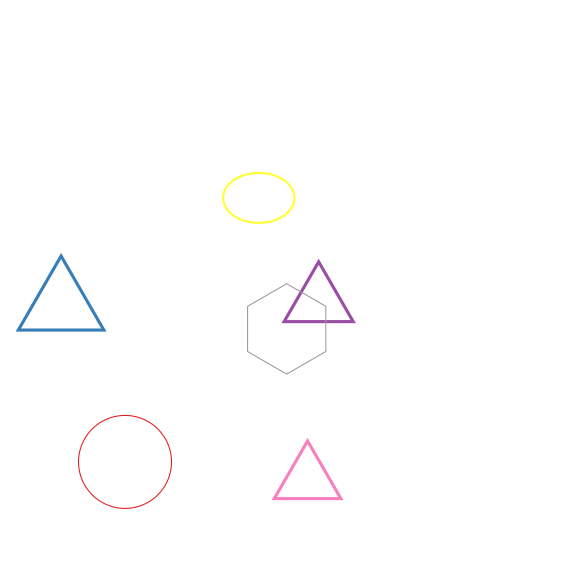[{"shape": "circle", "thickness": 0.5, "radius": 0.4, "center": [0.216, 0.199]}, {"shape": "triangle", "thickness": 1.5, "radius": 0.43, "center": [0.106, 0.47]}, {"shape": "triangle", "thickness": 1.5, "radius": 0.35, "center": [0.552, 0.477]}, {"shape": "oval", "thickness": 1, "radius": 0.31, "center": [0.448, 0.656]}, {"shape": "triangle", "thickness": 1.5, "radius": 0.33, "center": [0.533, 0.169]}, {"shape": "hexagon", "thickness": 0.5, "radius": 0.39, "center": [0.496, 0.43]}]